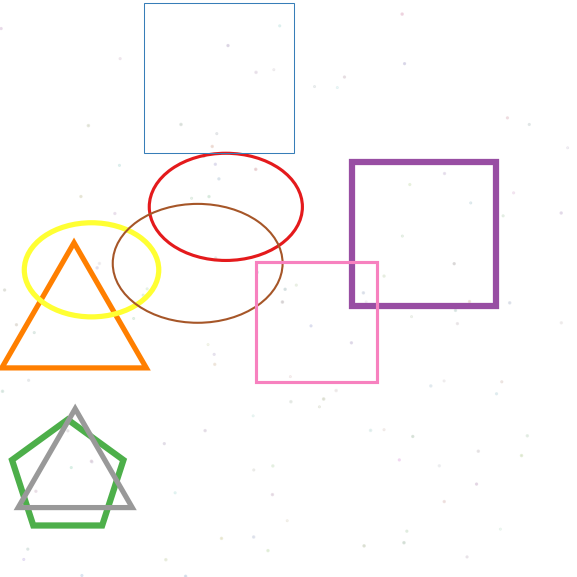[{"shape": "oval", "thickness": 1.5, "radius": 0.66, "center": [0.391, 0.641]}, {"shape": "square", "thickness": 0.5, "radius": 0.65, "center": [0.38, 0.864]}, {"shape": "pentagon", "thickness": 3, "radius": 0.51, "center": [0.117, 0.171]}, {"shape": "square", "thickness": 3, "radius": 0.62, "center": [0.734, 0.595]}, {"shape": "triangle", "thickness": 2.5, "radius": 0.72, "center": [0.128, 0.434]}, {"shape": "oval", "thickness": 2.5, "radius": 0.58, "center": [0.158, 0.532]}, {"shape": "oval", "thickness": 1, "radius": 0.74, "center": [0.342, 0.543]}, {"shape": "square", "thickness": 1.5, "radius": 0.52, "center": [0.548, 0.441]}, {"shape": "triangle", "thickness": 2.5, "radius": 0.57, "center": [0.13, 0.177]}]